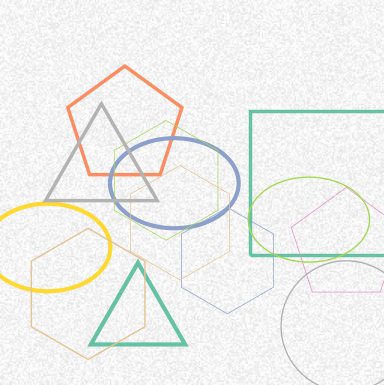[{"shape": "triangle", "thickness": 3, "radius": 0.71, "center": [0.358, 0.176]}, {"shape": "square", "thickness": 2.5, "radius": 0.94, "center": [0.836, 0.525]}, {"shape": "pentagon", "thickness": 2.5, "radius": 0.78, "center": [0.324, 0.672]}, {"shape": "oval", "thickness": 3, "radius": 0.84, "center": [0.453, 0.524]}, {"shape": "hexagon", "thickness": 0.5, "radius": 0.69, "center": [0.591, 0.323]}, {"shape": "pentagon", "thickness": 0.5, "radius": 0.75, "center": [0.899, 0.363]}, {"shape": "oval", "thickness": 1, "radius": 0.79, "center": [0.802, 0.43]}, {"shape": "hexagon", "thickness": 0.5, "radius": 0.78, "center": [0.431, 0.532]}, {"shape": "oval", "thickness": 3, "radius": 0.81, "center": [0.124, 0.357]}, {"shape": "hexagon", "thickness": 1, "radius": 0.85, "center": [0.229, 0.237]}, {"shape": "hexagon", "thickness": 0.5, "radius": 0.74, "center": [0.468, 0.422]}, {"shape": "triangle", "thickness": 2.5, "radius": 0.84, "center": [0.263, 0.563]}, {"shape": "circle", "thickness": 1, "radius": 0.85, "center": [0.9, 0.153]}]